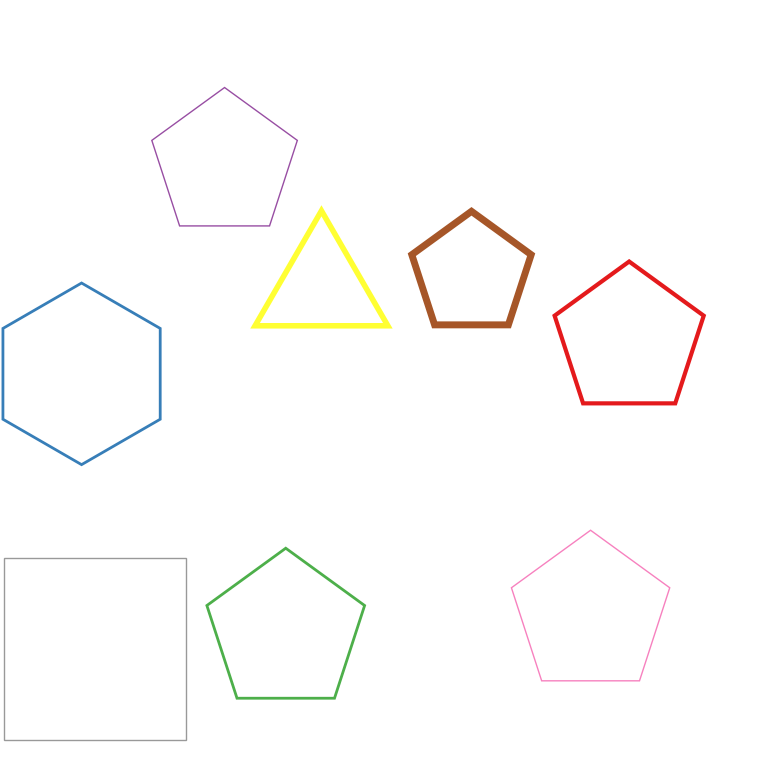[{"shape": "pentagon", "thickness": 1.5, "radius": 0.51, "center": [0.817, 0.559]}, {"shape": "hexagon", "thickness": 1, "radius": 0.59, "center": [0.106, 0.514]}, {"shape": "pentagon", "thickness": 1, "radius": 0.54, "center": [0.371, 0.18]}, {"shape": "pentagon", "thickness": 0.5, "radius": 0.5, "center": [0.292, 0.787]}, {"shape": "triangle", "thickness": 2, "radius": 0.5, "center": [0.417, 0.627]}, {"shape": "pentagon", "thickness": 2.5, "radius": 0.41, "center": [0.612, 0.644]}, {"shape": "pentagon", "thickness": 0.5, "radius": 0.54, "center": [0.767, 0.203]}, {"shape": "square", "thickness": 0.5, "radius": 0.59, "center": [0.123, 0.157]}]